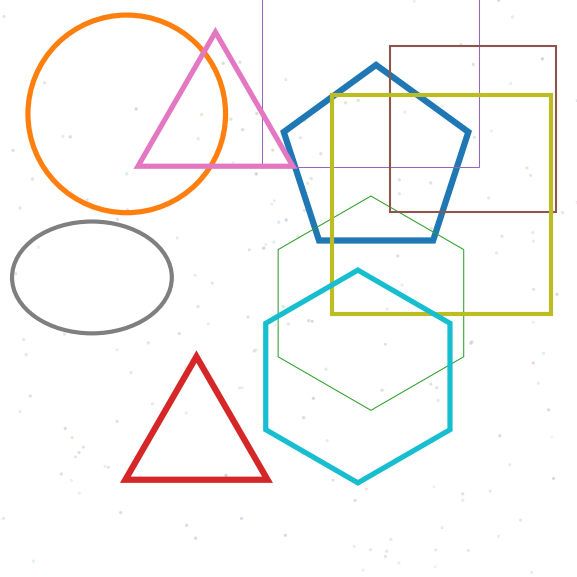[{"shape": "pentagon", "thickness": 3, "radius": 0.84, "center": [0.651, 0.719]}, {"shape": "circle", "thickness": 2.5, "radius": 0.86, "center": [0.219, 0.802]}, {"shape": "hexagon", "thickness": 0.5, "radius": 0.93, "center": [0.642, 0.474]}, {"shape": "triangle", "thickness": 3, "radius": 0.71, "center": [0.34, 0.239]}, {"shape": "square", "thickness": 0.5, "radius": 0.94, "center": [0.641, 0.897]}, {"shape": "square", "thickness": 1, "radius": 0.72, "center": [0.818, 0.776]}, {"shape": "triangle", "thickness": 2.5, "radius": 0.77, "center": [0.373, 0.789]}, {"shape": "oval", "thickness": 2, "radius": 0.69, "center": [0.159, 0.519]}, {"shape": "square", "thickness": 2, "radius": 0.95, "center": [0.765, 0.645]}, {"shape": "hexagon", "thickness": 2.5, "radius": 0.92, "center": [0.62, 0.347]}]